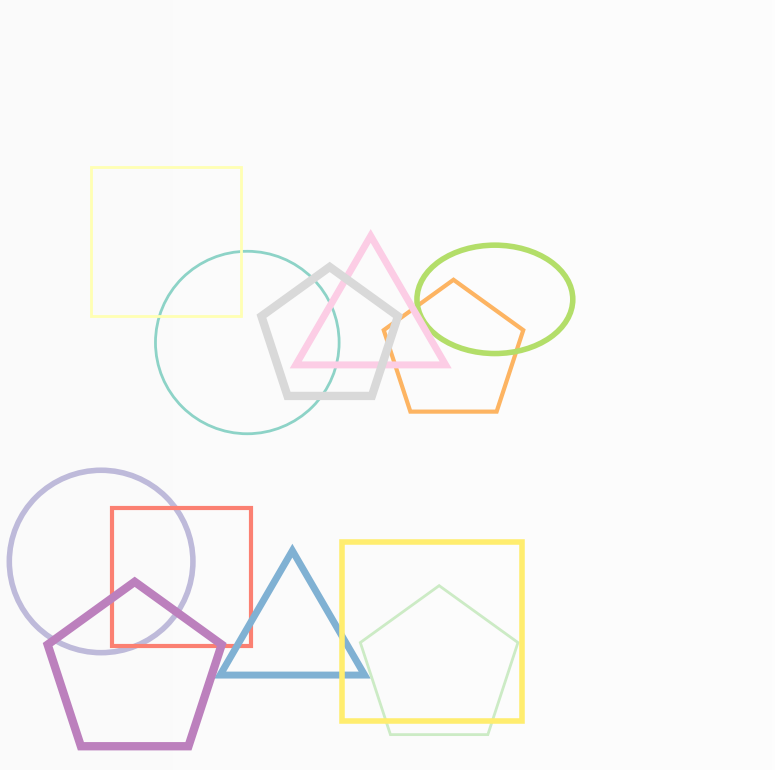[{"shape": "circle", "thickness": 1, "radius": 0.59, "center": [0.319, 0.555]}, {"shape": "square", "thickness": 1, "radius": 0.48, "center": [0.214, 0.687]}, {"shape": "circle", "thickness": 2, "radius": 0.59, "center": [0.13, 0.271]}, {"shape": "square", "thickness": 1.5, "radius": 0.45, "center": [0.234, 0.25]}, {"shape": "triangle", "thickness": 2.5, "radius": 0.54, "center": [0.377, 0.177]}, {"shape": "pentagon", "thickness": 1.5, "radius": 0.47, "center": [0.585, 0.542]}, {"shape": "oval", "thickness": 2, "radius": 0.5, "center": [0.639, 0.611]}, {"shape": "triangle", "thickness": 2.5, "radius": 0.56, "center": [0.478, 0.582]}, {"shape": "pentagon", "thickness": 3, "radius": 0.46, "center": [0.425, 0.561]}, {"shape": "pentagon", "thickness": 3, "radius": 0.59, "center": [0.174, 0.126]}, {"shape": "pentagon", "thickness": 1, "radius": 0.53, "center": [0.567, 0.132]}, {"shape": "square", "thickness": 2, "radius": 0.58, "center": [0.558, 0.18]}]